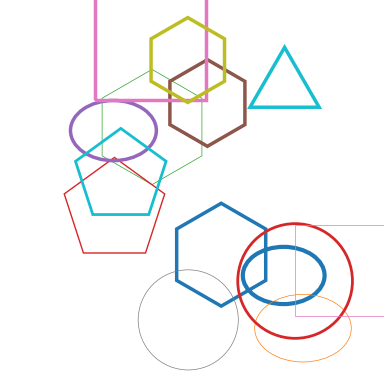[{"shape": "oval", "thickness": 3, "radius": 0.53, "center": [0.737, 0.284]}, {"shape": "hexagon", "thickness": 2.5, "radius": 0.67, "center": [0.575, 0.338]}, {"shape": "oval", "thickness": 0.5, "radius": 0.63, "center": [0.787, 0.148]}, {"shape": "hexagon", "thickness": 0.5, "radius": 0.75, "center": [0.395, 0.67]}, {"shape": "pentagon", "thickness": 1, "radius": 0.69, "center": [0.297, 0.454]}, {"shape": "circle", "thickness": 2, "radius": 0.74, "center": [0.767, 0.27]}, {"shape": "oval", "thickness": 2.5, "radius": 0.56, "center": [0.295, 0.661]}, {"shape": "hexagon", "thickness": 2.5, "radius": 0.56, "center": [0.539, 0.733]}, {"shape": "square", "thickness": 0.5, "radius": 0.59, "center": [0.886, 0.297]}, {"shape": "square", "thickness": 2.5, "radius": 0.72, "center": [0.39, 0.885]}, {"shape": "circle", "thickness": 0.5, "radius": 0.65, "center": [0.489, 0.169]}, {"shape": "hexagon", "thickness": 2.5, "radius": 0.55, "center": [0.488, 0.844]}, {"shape": "pentagon", "thickness": 2, "radius": 0.62, "center": [0.314, 0.543]}, {"shape": "triangle", "thickness": 2.5, "radius": 0.52, "center": [0.739, 0.773]}]